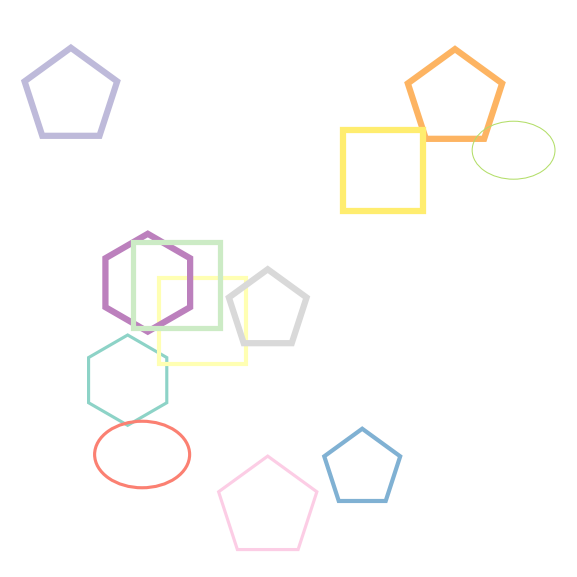[{"shape": "hexagon", "thickness": 1.5, "radius": 0.39, "center": [0.221, 0.341]}, {"shape": "square", "thickness": 2, "radius": 0.38, "center": [0.35, 0.443]}, {"shape": "pentagon", "thickness": 3, "radius": 0.42, "center": [0.123, 0.832]}, {"shape": "oval", "thickness": 1.5, "radius": 0.41, "center": [0.246, 0.212]}, {"shape": "pentagon", "thickness": 2, "radius": 0.35, "center": [0.627, 0.188]}, {"shape": "pentagon", "thickness": 3, "radius": 0.43, "center": [0.788, 0.828]}, {"shape": "oval", "thickness": 0.5, "radius": 0.36, "center": [0.889, 0.739]}, {"shape": "pentagon", "thickness": 1.5, "radius": 0.45, "center": [0.464, 0.12]}, {"shape": "pentagon", "thickness": 3, "radius": 0.35, "center": [0.464, 0.462]}, {"shape": "hexagon", "thickness": 3, "radius": 0.42, "center": [0.256, 0.51]}, {"shape": "square", "thickness": 2.5, "radius": 0.37, "center": [0.305, 0.505]}, {"shape": "square", "thickness": 3, "radius": 0.35, "center": [0.663, 0.704]}]